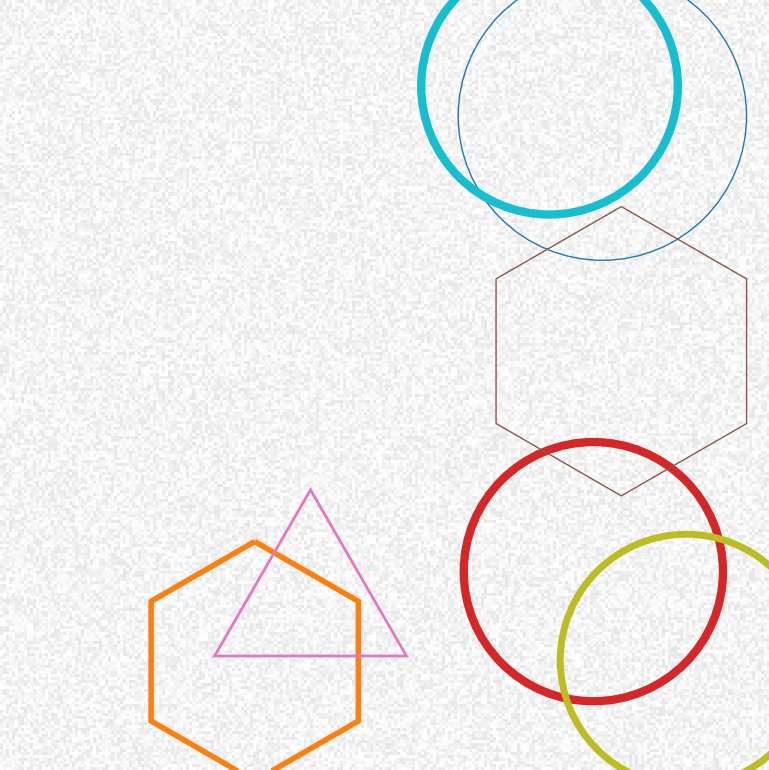[{"shape": "circle", "thickness": 0.5, "radius": 0.94, "center": [0.782, 0.849]}, {"shape": "hexagon", "thickness": 2, "radius": 0.78, "center": [0.331, 0.141]}, {"shape": "circle", "thickness": 3, "radius": 0.84, "center": [0.771, 0.258]}, {"shape": "hexagon", "thickness": 0.5, "radius": 0.94, "center": [0.807, 0.544]}, {"shape": "triangle", "thickness": 1, "radius": 0.72, "center": [0.403, 0.22]}, {"shape": "circle", "thickness": 2.5, "radius": 0.82, "center": [0.891, 0.142]}, {"shape": "circle", "thickness": 3, "radius": 0.83, "center": [0.714, 0.888]}]